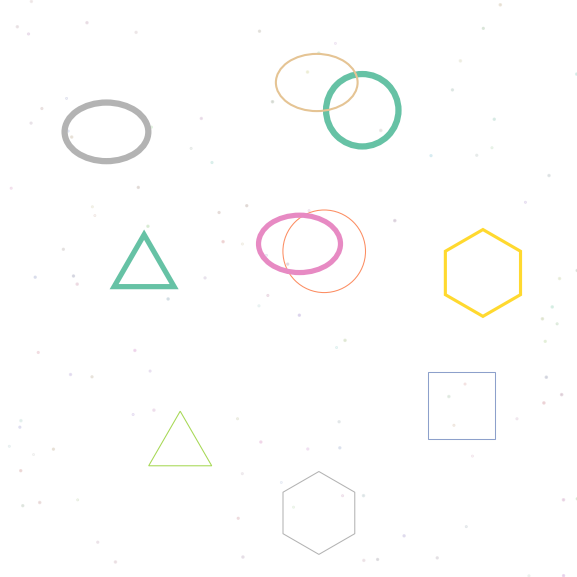[{"shape": "triangle", "thickness": 2.5, "radius": 0.3, "center": [0.25, 0.533]}, {"shape": "circle", "thickness": 3, "radius": 0.31, "center": [0.627, 0.808]}, {"shape": "circle", "thickness": 0.5, "radius": 0.36, "center": [0.561, 0.564]}, {"shape": "square", "thickness": 0.5, "radius": 0.29, "center": [0.799, 0.297]}, {"shape": "oval", "thickness": 2.5, "radius": 0.35, "center": [0.519, 0.577]}, {"shape": "triangle", "thickness": 0.5, "radius": 0.32, "center": [0.312, 0.224]}, {"shape": "hexagon", "thickness": 1.5, "radius": 0.38, "center": [0.836, 0.526]}, {"shape": "oval", "thickness": 1, "radius": 0.35, "center": [0.548, 0.856]}, {"shape": "oval", "thickness": 3, "radius": 0.36, "center": [0.184, 0.771]}, {"shape": "hexagon", "thickness": 0.5, "radius": 0.36, "center": [0.552, 0.111]}]